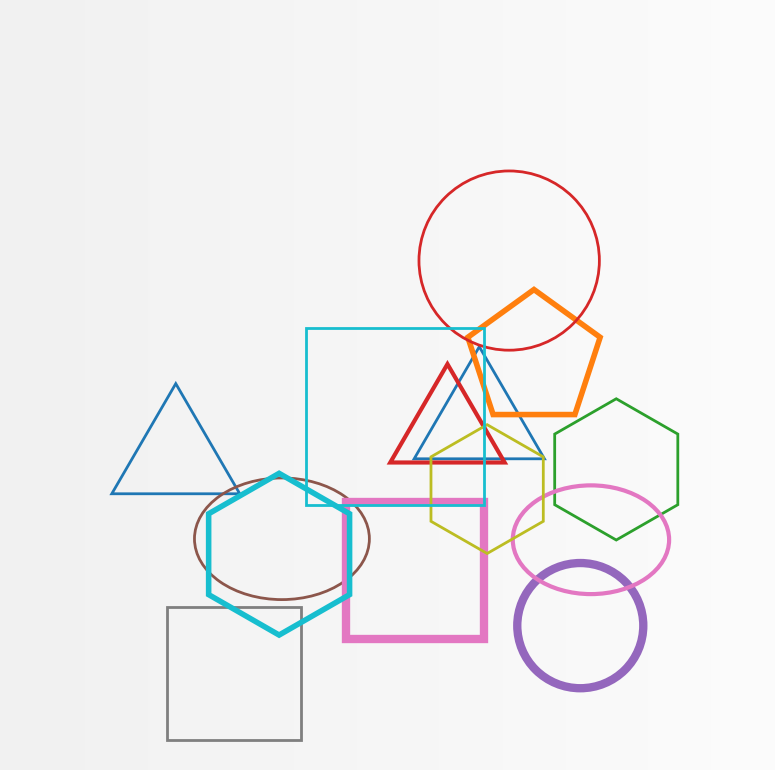[{"shape": "triangle", "thickness": 1, "radius": 0.48, "center": [0.227, 0.406]}, {"shape": "triangle", "thickness": 1, "radius": 0.49, "center": [0.618, 0.453]}, {"shape": "pentagon", "thickness": 2, "radius": 0.45, "center": [0.689, 0.534]}, {"shape": "hexagon", "thickness": 1, "radius": 0.46, "center": [0.795, 0.39]}, {"shape": "triangle", "thickness": 1.5, "radius": 0.43, "center": [0.577, 0.442]}, {"shape": "circle", "thickness": 1, "radius": 0.58, "center": [0.657, 0.662]}, {"shape": "circle", "thickness": 3, "radius": 0.41, "center": [0.749, 0.187]}, {"shape": "oval", "thickness": 1, "radius": 0.56, "center": [0.364, 0.3]}, {"shape": "oval", "thickness": 1.5, "radius": 0.5, "center": [0.763, 0.299]}, {"shape": "square", "thickness": 3, "radius": 0.45, "center": [0.535, 0.259]}, {"shape": "square", "thickness": 1, "radius": 0.43, "center": [0.302, 0.125]}, {"shape": "hexagon", "thickness": 1, "radius": 0.42, "center": [0.629, 0.365]}, {"shape": "hexagon", "thickness": 2, "radius": 0.52, "center": [0.36, 0.28]}, {"shape": "square", "thickness": 1, "radius": 0.58, "center": [0.51, 0.459]}]